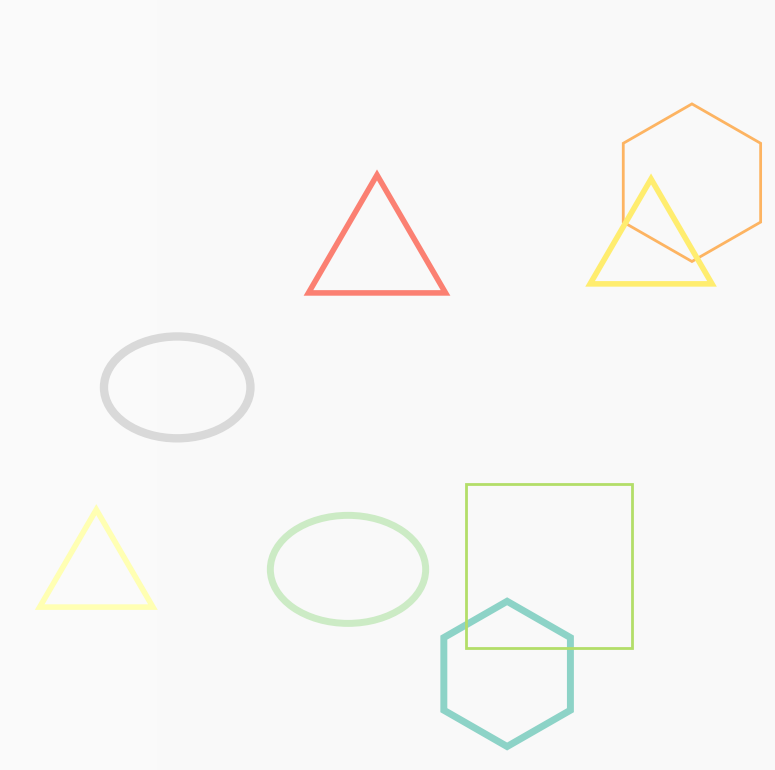[{"shape": "hexagon", "thickness": 2.5, "radius": 0.47, "center": [0.654, 0.125]}, {"shape": "triangle", "thickness": 2, "radius": 0.42, "center": [0.124, 0.254]}, {"shape": "triangle", "thickness": 2, "radius": 0.51, "center": [0.486, 0.671]}, {"shape": "hexagon", "thickness": 1, "radius": 0.51, "center": [0.893, 0.763]}, {"shape": "square", "thickness": 1, "radius": 0.53, "center": [0.708, 0.265]}, {"shape": "oval", "thickness": 3, "radius": 0.47, "center": [0.229, 0.497]}, {"shape": "oval", "thickness": 2.5, "radius": 0.5, "center": [0.449, 0.261]}, {"shape": "triangle", "thickness": 2, "radius": 0.45, "center": [0.84, 0.677]}]